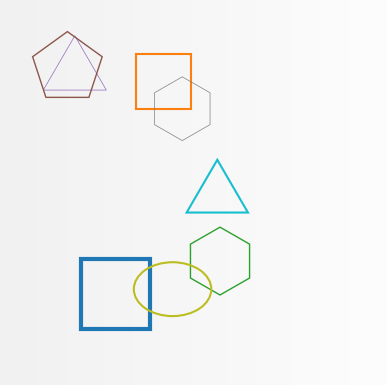[{"shape": "square", "thickness": 3, "radius": 0.45, "center": [0.298, 0.236]}, {"shape": "square", "thickness": 1.5, "radius": 0.36, "center": [0.423, 0.789]}, {"shape": "hexagon", "thickness": 1, "radius": 0.44, "center": [0.568, 0.322]}, {"shape": "triangle", "thickness": 0.5, "radius": 0.47, "center": [0.193, 0.813]}, {"shape": "pentagon", "thickness": 1, "radius": 0.47, "center": [0.174, 0.823]}, {"shape": "hexagon", "thickness": 0.5, "radius": 0.41, "center": [0.47, 0.718]}, {"shape": "oval", "thickness": 1.5, "radius": 0.5, "center": [0.445, 0.249]}, {"shape": "triangle", "thickness": 1.5, "radius": 0.46, "center": [0.561, 0.494]}]